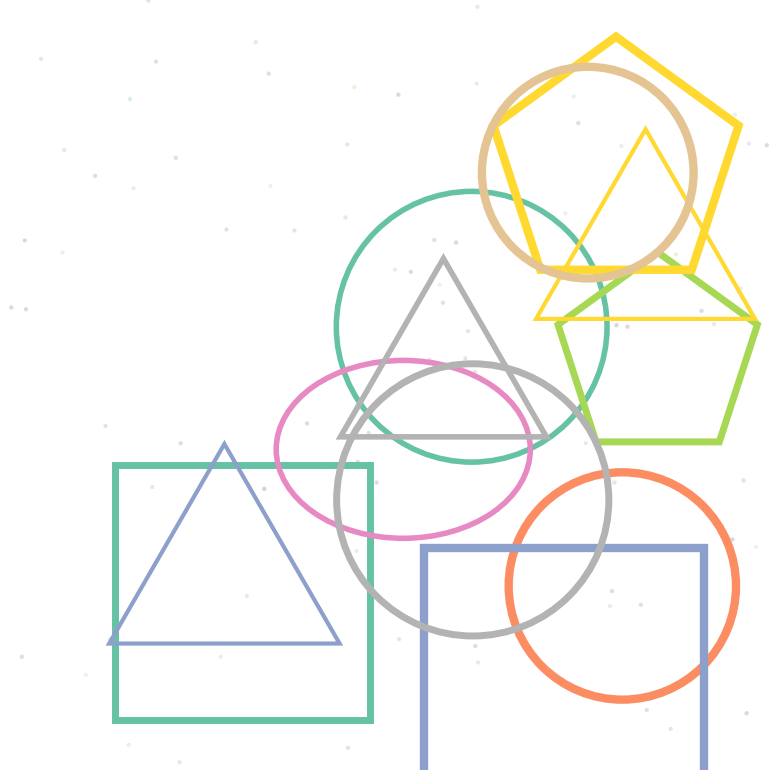[{"shape": "circle", "thickness": 2, "radius": 0.88, "center": [0.613, 0.576]}, {"shape": "square", "thickness": 2.5, "radius": 0.83, "center": [0.315, 0.231]}, {"shape": "circle", "thickness": 3, "radius": 0.74, "center": [0.808, 0.239]}, {"shape": "square", "thickness": 3, "radius": 0.91, "center": [0.733, 0.107]}, {"shape": "triangle", "thickness": 1.5, "radius": 0.86, "center": [0.291, 0.251]}, {"shape": "oval", "thickness": 2, "radius": 0.82, "center": [0.524, 0.416]}, {"shape": "pentagon", "thickness": 2.5, "radius": 0.68, "center": [0.854, 0.536]}, {"shape": "pentagon", "thickness": 3, "radius": 0.84, "center": [0.8, 0.785]}, {"shape": "triangle", "thickness": 1.5, "radius": 0.82, "center": [0.838, 0.668]}, {"shape": "circle", "thickness": 3, "radius": 0.69, "center": [0.763, 0.776]}, {"shape": "circle", "thickness": 2.5, "radius": 0.88, "center": [0.614, 0.351]}, {"shape": "triangle", "thickness": 2, "radius": 0.77, "center": [0.576, 0.51]}]